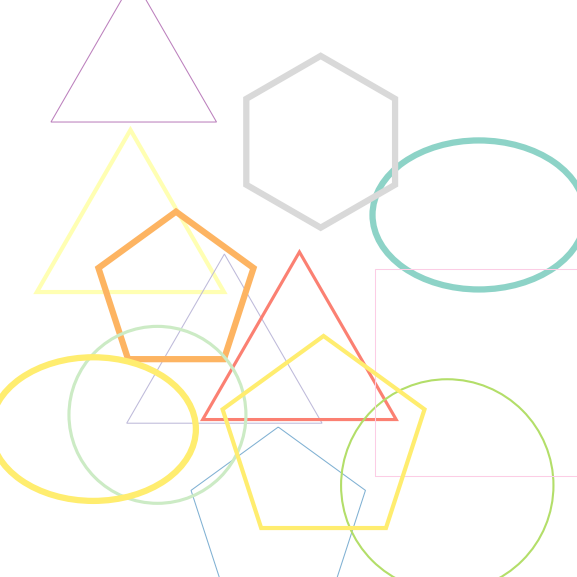[{"shape": "oval", "thickness": 3, "radius": 0.92, "center": [0.829, 0.627]}, {"shape": "triangle", "thickness": 2, "radius": 0.94, "center": [0.226, 0.587]}, {"shape": "triangle", "thickness": 0.5, "radius": 0.98, "center": [0.389, 0.364]}, {"shape": "triangle", "thickness": 1.5, "radius": 0.97, "center": [0.519, 0.369]}, {"shape": "pentagon", "thickness": 0.5, "radius": 0.79, "center": [0.482, 0.101]}, {"shape": "pentagon", "thickness": 3, "radius": 0.71, "center": [0.305, 0.491]}, {"shape": "circle", "thickness": 1, "radius": 0.92, "center": [0.774, 0.159]}, {"shape": "square", "thickness": 0.5, "radius": 0.89, "center": [0.828, 0.354]}, {"shape": "hexagon", "thickness": 3, "radius": 0.74, "center": [0.555, 0.754]}, {"shape": "triangle", "thickness": 0.5, "radius": 0.83, "center": [0.232, 0.871]}, {"shape": "circle", "thickness": 1.5, "radius": 0.77, "center": [0.273, 0.281]}, {"shape": "pentagon", "thickness": 2, "radius": 0.92, "center": [0.56, 0.234]}, {"shape": "oval", "thickness": 3, "radius": 0.89, "center": [0.162, 0.256]}]